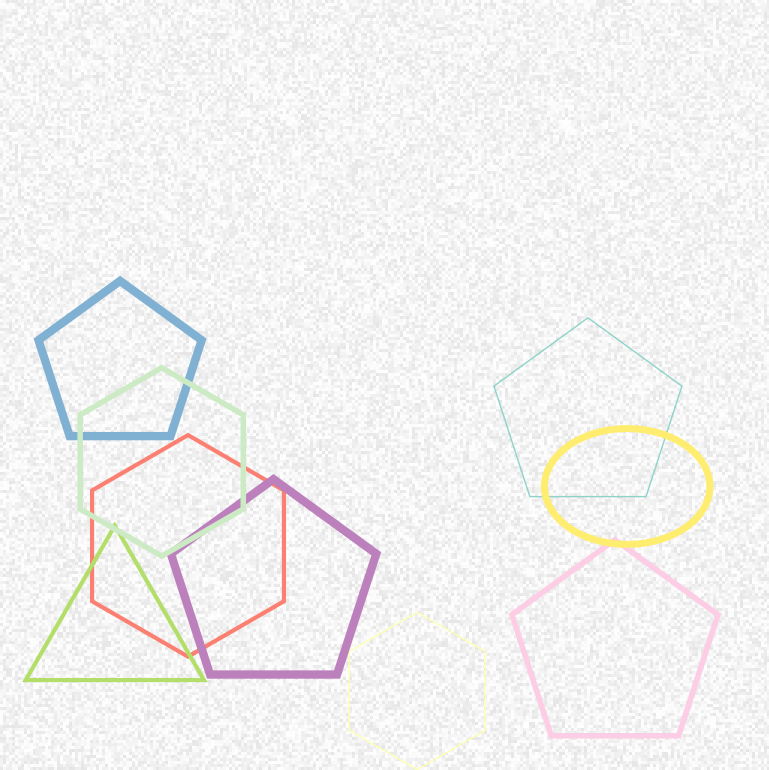[{"shape": "pentagon", "thickness": 0.5, "radius": 0.64, "center": [0.764, 0.459]}, {"shape": "hexagon", "thickness": 0.5, "radius": 0.51, "center": [0.542, 0.103]}, {"shape": "hexagon", "thickness": 1.5, "radius": 0.72, "center": [0.244, 0.291]}, {"shape": "pentagon", "thickness": 3, "radius": 0.56, "center": [0.156, 0.524]}, {"shape": "triangle", "thickness": 1.5, "radius": 0.67, "center": [0.149, 0.184]}, {"shape": "pentagon", "thickness": 2, "radius": 0.7, "center": [0.799, 0.158]}, {"shape": "pentagon", "thickness": 3, "radius": 0.7, "center": [0.355, 0.237]}, {"shape": "hexagon", "thickness": 2, "radius": 0.61, "center": [0.21, 0.4]}, {"shape": "oval", "thickness": 2.5, "radius": 0.54, "center": [0.815, 0.368]}]